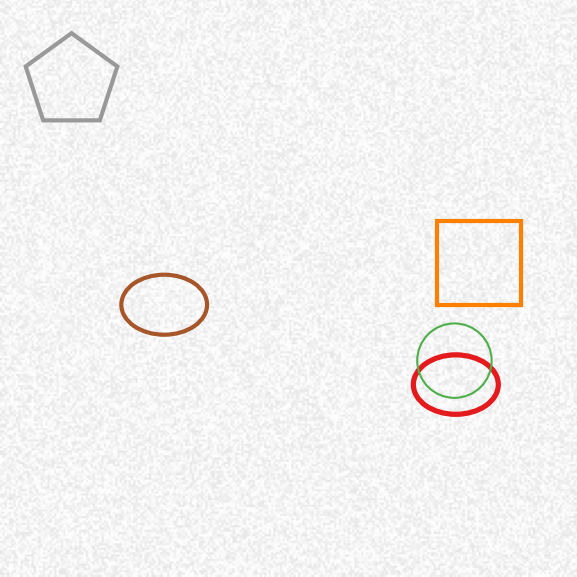[{"shape": "oval", "thickness": 2.5, "radius": 0.37, "center": [0.789, 0.333]}, {"shape": "circle", "thickness": 1, "radius": 0.32, "center": [0.787, 0.375]}, {"shape": "square", "thickness": 2, "radius": 0.37, "center": [0.829, 0.544]}, {"shape": "oval", "thickness": 2, "radius": 0.37, "center": [0.284, 0.471]}, {"shape": "pentagon", "thickness": 2, "radius": 0.42, "center": [0.124, 0.858]}]